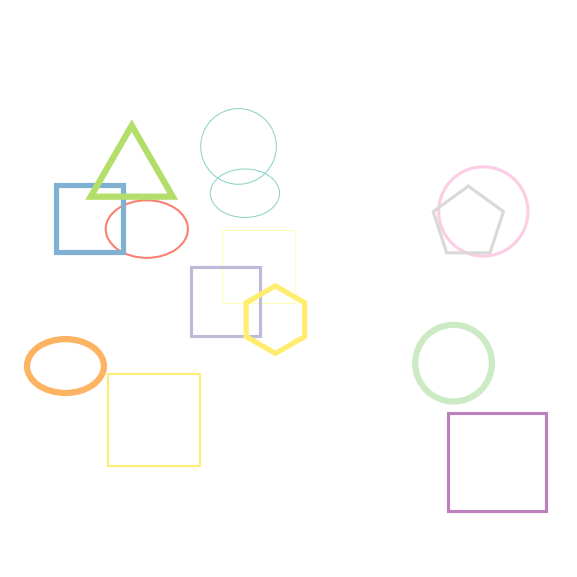[{"shape": "oval", "thickness": 0.5, "radius": 0.3, "center": [0.424, 0.665]}, {"shape": "circle", "thickness": 0.5, "radius": 0.33, "center": [0.413, 0.746]}, {"shape": "square", "thickness": 0.5, "radius": 0.31, "center": [0.448, 0.538]}, {"shape": "square", "thickness": 1.5, "radius": 0.3, "center": [0.391, 0.477]}, {"shape": "oval", "thickness": 1, "radius": 0.36, "center": [0.254, 0.602]}, {"shape": "square", "thickness": 2.5, "radius": 0.29, "center": [0.154, 0.621]}, {"shape": "oval", "thickness": 3, "radius": 0.33, "center": [0.113, 0.365]}, {"shape": "triangle", "thickness": 3, "radius": 0.41, "center": [0.228, 0.7]}, {"shape": "circle", "thickness": 1.5, "radius": 0.39, "center": [0.837, 0.633]}, {"shape": "pentagon", "thickness": 1.5, "radius": 0.32, "center": [0.811, 0.613]}, {"shape": "square", "thickness": 1.5, "radius": 0.42, "center": [0.86, 0.199]}, {"shape": "circle", "thickness": 3, "radius": 0.33, "center": [0.785, 0.37]}, {"shape": "hexagon", "thickness": 2.5, "radius": 0.29, "center": [0.477, 0.446]}, {"shape": "square", "thickness": 1, "radius": 0.4, "center": [0.266, 0.272]}]